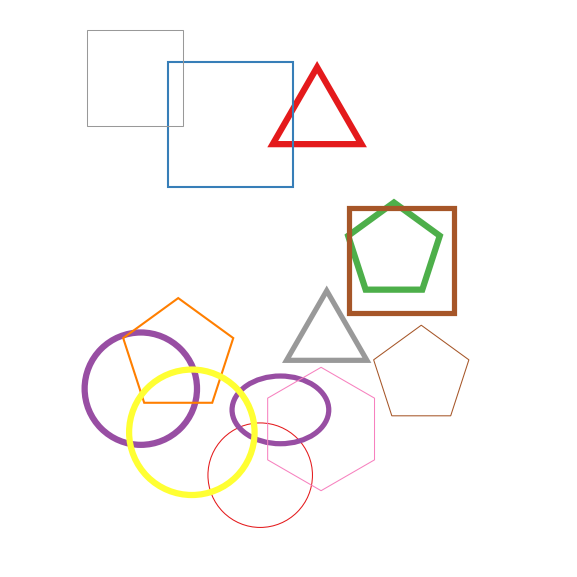[{"shape": "triangle", "thickness": 3, "radius": 0.44, "center": [0.549, 0.794]}, {"shape": "circle", "thickness": 0.5, "radius": 0.45, "center": [0.451, 0.176]}, {"shape": "square", "thickness": 1, "radius": 0.54, "center": [0.4, 0.783]}, {"shape": "pentagon", "thickness": 3, "radius": 0.42, "center": [0.682, 0.565]}, {"shape": "oval", "thickness": 2.5, "radius": 0.42, "center": [0.486, 0.289]}, {"shape": "circle", "thickness": 3, "radius": 0.49, "center": [0.244, 0.326]}, {"shape": "pentagon", "thickness": 1, "radius": 0.5, "center": [0.309, 0.383]}, {"shape": "circle", "thickness": 3, "radius": 0.54, "center": [0.332, 0.251]}, {"shape": "pentagon", "thickness": 0.5, "radius": 0.43, "center": [0.729, 0.349]}, {"shape": "square", "thickness": 2.5, "radius": 0.45, "center": [0.695, 0.548]}, {"shape": "hexagon", "thickness": 0.5, "radius": 0.53, "center": [0.556, 0.256]}, {"shape": "triangle", "thickness": 2.5, "radius": 0.4, "center": [0.566, 0.415]}, {"shape": "square", "thickness": 0.5, "radius": 0.42, "center": [0.234, 0.864]}]